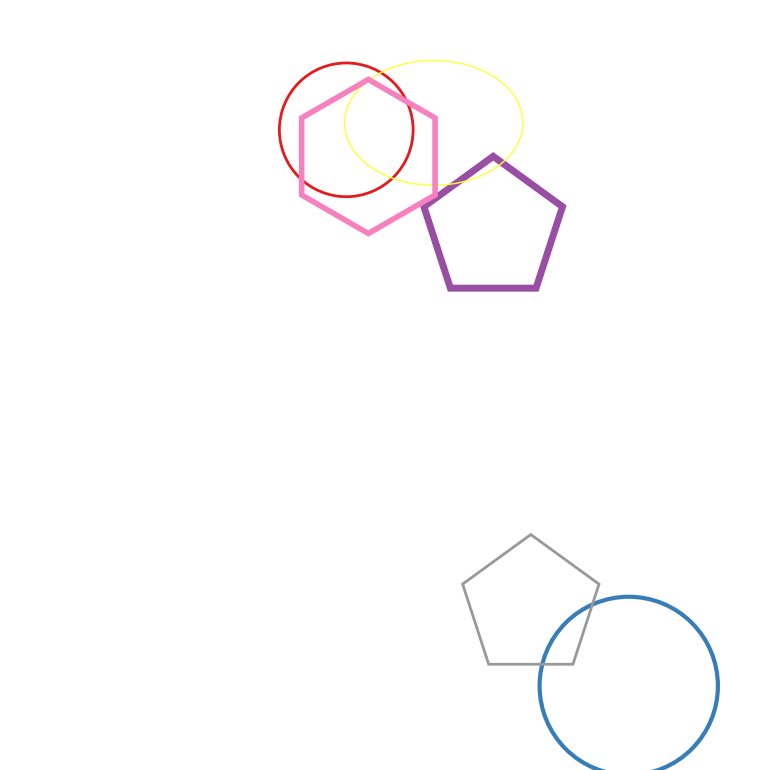[{"shape": "circle", "thickness": 1, "radius": 0.43, "center": [0.45, 0.831]}, {"shape": "circle", "thickness": 1.5, "radius": 0.58, "center": [0.817, 0.109]}, {"shape": "pentagon", "thickness": 2.5, "radius": 0.47, "center": [0.641, 0.702]}, {"shape": "oval", "thickness": 0.5, "radius": 0.58, "center": [0.563, 0.84]}, {"shape": "hexagon", "thickness": 2, "radius": 0.5, "center": [0.478, 0.797]}, {"shape": "pentagon", "thickness": 1, "radius": 0.47, "center": [0.689, 0.213]}]